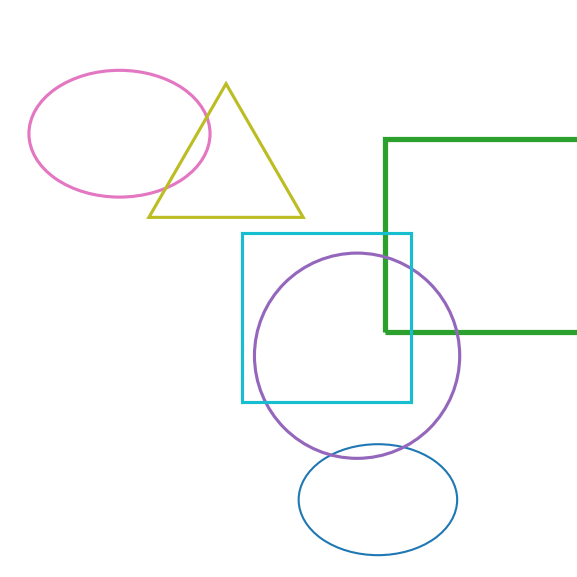[{"shape": "oval", "thickness": 1, "radius": 0.69, "center": [0.654, 0.134]}, {"shape": "square", "thickness": 2.5, "radius": 0.84, "center": [0.834, 0.591]}, {"shape": "circle", "thickness": 1.5, "radius": 0.89, "center": [0.618, 0.383]}, {"shape": "oval", "thickness": 1.5, "radius": 0.78, "center": [0.207, 0.768]}, {"shape": "triangle", "thickness": 1.5, "radius": 0.77, "center": [0.391, 0.7]}, {"shape": "square", "thickness": 1.5, "radius": 0.73, "center": [0.565, 0.449]}]